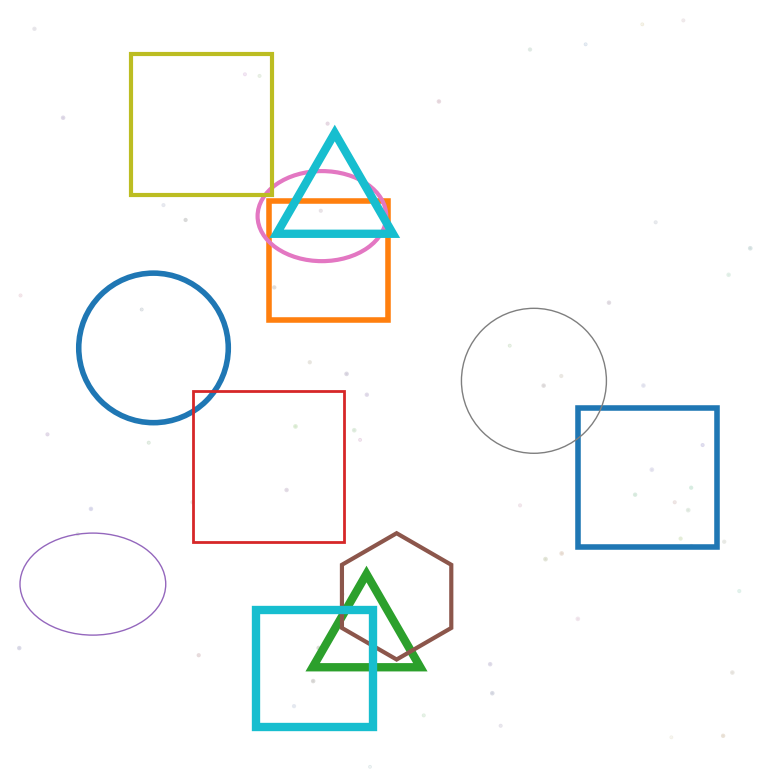[{"shape": "square", "thickness": 2, "radius": 0.45, "center": [0.841, 0.38]}, {"shape": "circle", "thickness": 2, "radius": 0.49, "center": [0.199, 0.548]}, {"shape": "square", "thickness": 2, "radius": 0.39, "center": [0.427, 0.661]}, {"shape": "triangle", "thickness": 3, "radius": 0.4, "center": [0.476, 0.174]}, {"shape": "square", "thickness": 1, "radius": 0.49, "center": [0.348, 0.394]}, {"shape": "oval", "thickness": 0.5, "radius": 0.47, "center": [0.121, 0.241]}, {"shape": "hexagon", "thickness": 1.5, "radius": 0.41, "center": [0.515, 0.225]}, {"shape": "oval", "thickness": 1.5, "radius": 0.42, "center": [0.418, 0.719]}, {"shape": "circle", "thickness": 0.5, "radius": 0.47, "center": [0.693, 0.505]}, {"shape": "square", "thickness": 1.5, "radius": 0.46, "center": [0.262, 0.839]}, {"shape": "square", "thickness": 3, "radius": 0.38, "center": [0.408, 0.132]}, {"shape": "triangle", "thickness": 3, "radius": 0.44, "center": [0.435, 0.74]}]